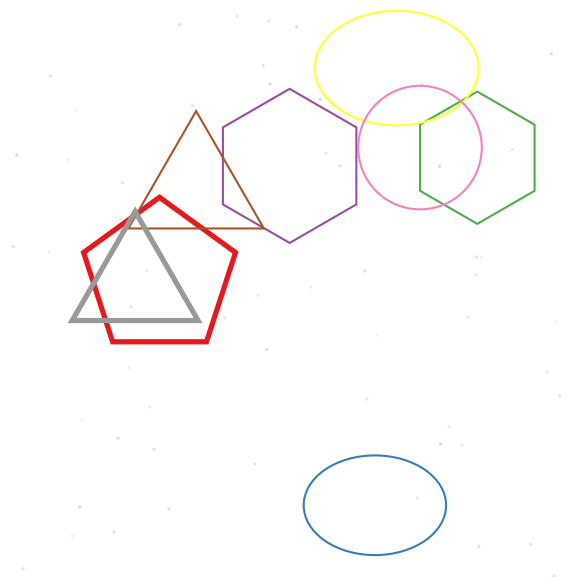[{"shape": "pentagon", "thickness": 2.5, "radius": 0.69, "center": [0.276, 0.519]}, {"shape": "oval", "thickness": 1, "radius": 0.62, "center": [0.649, 0.124]}, {"shape": "hexagon", "thickness": 1, "radius": 0.57, "center": [0.827, 0.726]}, {"shape": "hexagon", "thickness": 1, "radius": 0.67, "center": [0.502, 0.712]}, {"shape": "oval", "thickness": 1, "radius": 0.71, "center": [0.687, 0.881]}, {"shape": "triangle", "thickness": 1, "radius": 0.68, "center": [0.34, 0.671]}, {"shape": "circle", "thickness": 1, "radius": 0.53, "center": [0.727, 0.744]}, {"shape": "triangle", "thickness": 2.5, "radius": 0.63, "center": [0.234, 0.507]}]